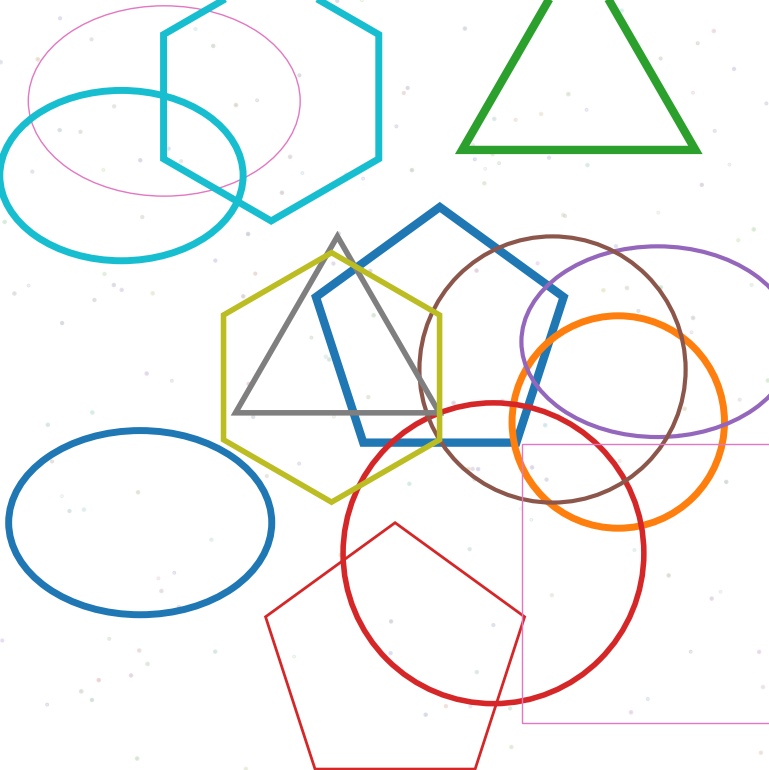[{"shape": "pentagon", "thickness": 3, "radius": 0.85, "center": [0.571, 0.562]}, {"shape": "oval", "thickness": 2.5, "radius": 0.85, "center": [0.182, 0.321]}, {"shape": "circle", "thickness": 2.5, "radius": 0.69, "center": [0.803, 0.452]}, {"shape": "triangle", "thickness": 3, "radius": 0.87, "center": [0.752, 0.893]}, {"shape": "pentagon", "thickness": 1, "radius": 0.88, "center": [0.513, 0.144]}, {"shape": "circle", "thickness": 2, "radius": 0.98, "center": [0.641, 0.281]}, {"shape": "oval", "thickness": 1.5, "radius": 0.88, "center": [0.854, 0.556]}, {"shape": "circle", "thickness": 1.5, "radius": 0.86, "center": [0.718, 0.52]}, {"shape": "square", "thickness": 0.5, "radius": 0.91, "center": [0.859, 0.242]}, {"shape": "oval", "thickness": 0.5, "radius": 0.88, "center": [0.213, 0.869]}, {"shape": "triangle", "thickness": 2, "radius": 0.76, "center": [0.438, 0.54]}, {"shape": "hexagon", "thickness": 2, "radius": 0.81, "center": [0.431, 0.51]}, {"shape": "oval", "thickness": 2.5, "radius": 0.79, "center": [0.158, 0.772]}, {"shape": "hexagon", "thickness": 2.5, "radius": 0.81, "center": [0.352, 0.874]}]